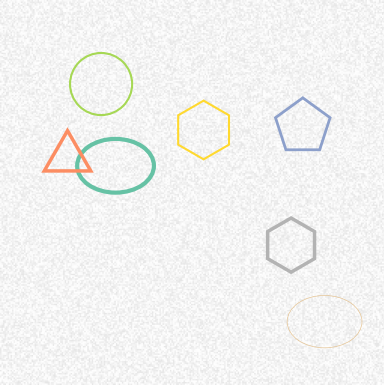[{"shape": "oval", "thickness": 3, "radius": 0.5, "center": [0.3, 0.569]}, {"shape": "triangle", "thickness": 2.5, "radius": 0.35, "center": [0.175, 0.591]}, {"shape": "pentagon", "thickness": 2, "radius": 0.37, "center": [0.786, 0.671]}, {"shape": "circle", "thickness": 1.5, "radius": 0.4, "center": [0.263, 0.782]}, {"shape": "hexagon", "thickness": 1.5, "radius": 0.38, "center": [0.529, 0.662]}, {"shape": "oval", "thickness": 0.5, "radius": 0.49, "center": [0.843, 0.165]}, {"shape": "hexagon", "thickness": 2.5, "radius": 0.35, "center": [0.756, 0.363]}]